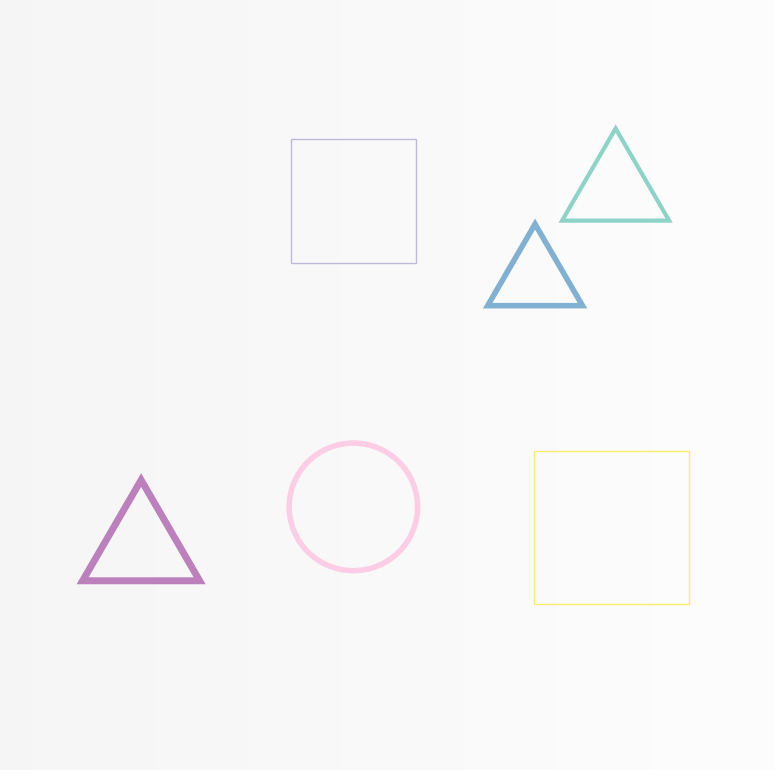[{"shape": "triangle", "thickness": 1.5, "radius": 0.4, "center": [0.794, 0.753]}, {"shape": "square", "thickness": 0.5, "radius": 0.4, "center": [0.456, 0.739]}, {"shape": "triangle", "thickness": 2, "radius": 0.35, "center": [0.69, 0.638]}, {"shape": "circle", "thickness": 2, "radius": 0.41, "center": [0.456, 0.342]}, {"shape": "triangle", "thickness": 2.5, "radius": 0.44, "center": [0.182, 0.289]}, {"shape": "square", "thickness": 0.5, "radius": 0.5, "center": [0.789, 0.315]}]